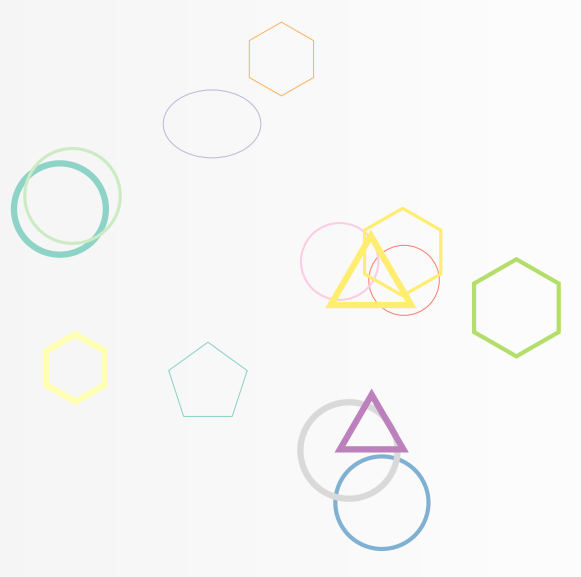[{"shape": "circle", "thickness": 3, "radius": 0.4, "center": [0.103, 0.637]}, {"shape": "pentagon", "thickness": 0.5, "radius": 0.36, "center": [0.358, 0.336]}, {"shape": "hexagon", "thickness": 3, "radius": 0.29, "center": [0.13, 0.362]}, {"shape": "oval", "thickness": 0.5, "radius": 0.42, "center": [0.365, 0.785]}, {"shape": "circle", "thickness": 0.5, "radius": 0.3, "center": [0.695, 0.514]}, {"shape": "circle", "thickness": 2, "radius": 0.4, "center": [0.657, 0.129]}, {"shape": "hexagon", "thickness": 0.5, "radius": 0.32, "center": [0.484, 0.897]}, {"shape": "hexagon", "thickness": 2, "radius": 0.42, "center": [0.888, 0.466]}, {"shape": "circle", "thickness": 1, "radius": 0.33, "center": [0.584, 0.546]}, {"shape": "circle", "thickness": 3, "radius": 0.42, "center": [0.6, 0.219]}, {"shape": "triangle", "thickness": 3, "radius": 0.32, "center": [0.639, 0.253]}, {"shape": "circle", "thickness": 1.5, "radius": 0.41, "center": [0.125, 0.66]}, {"shape": "triangle", "thickness": 3, "radius": 0.4, "center": [0.638, 0.511]}, {"shape": "hexagon", "thickness": 1.5, "radius": 0.38, "center": [0.693, 0.563]}]